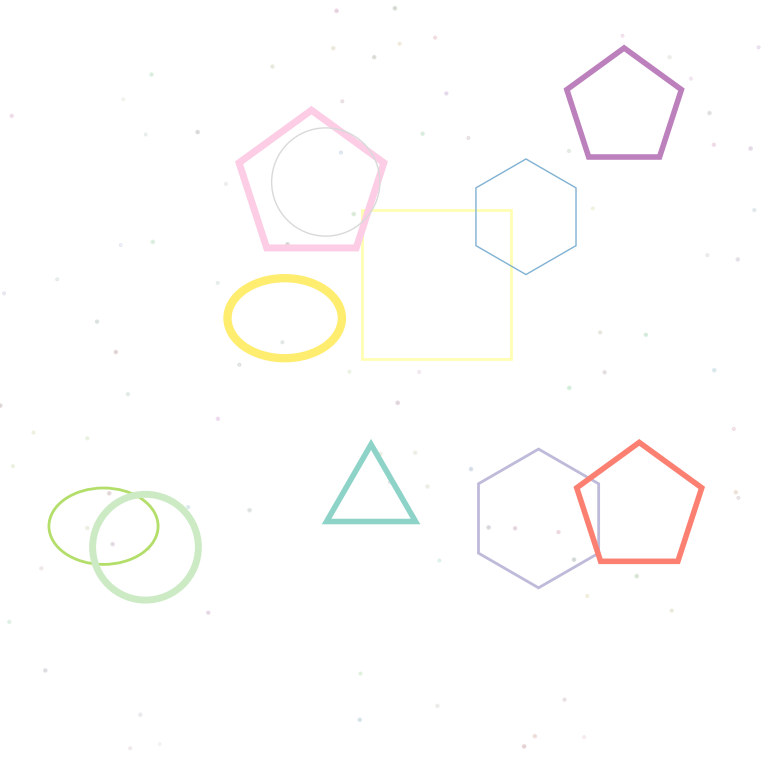[{"shape": "triangle", "thickness": 2, "radius": 0.33, "center": [0.482, 0.356]}, {"shape": "square", "thickness": 1, "radius": 0.48, "center": [0.567, 0.631]}, {"shape": "hexagon", "thickness": 1, "radius": 0.45, "center": [0.699, 0.327]}, {"shape": "pentagon", "thickness": 2, "radius": 0.43, "center": [0.83, 0.34]}, {"shape": "hexagon", "thickness": 0.5, "radius": 0.38, "center": [0.683, 0.718]}, {"shape": "oval", "thickness": 1, "radius": 0.35, "center": [0.134, 0.317]}, {"shape": "pentagon", "thickness": 2.5, "radius": 0.49, "center": [0.404, 0.758]}, {"shape": "circle", "thickness": 0.5, "radius": 0.35, "center": [0.423, 0.764]}, {"shape": "pentagon", "thickness": 2, "radius": 0.39, "center": [0.811, 0.859]}, {"shape": "circle", "thickness": 2.5, "radius": 0.34, "center": [0.189, 0.289]}, {"shape": "oval", "thickness": 3, "radius": 0.37, "center": [0.37, 0.587]}]